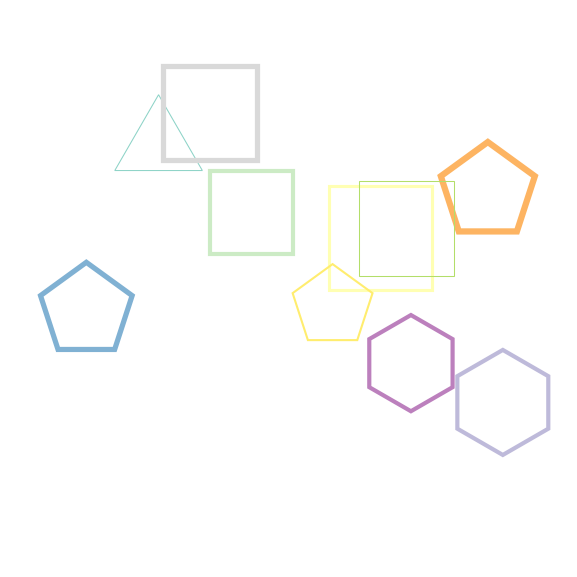[{"shape": "triangle", "thickness": 0.5, "radius": 0.44, "center": [0.275, 0.748]}, {"shape": "square", "thickness": 1.5, "radius": 0.45, "center": [0.659, 0.587]}, {"shape": "hexagon", "thickness": 2, "radius": 0.45, "center": [0.871, 0.302]}, {"shape": "pentagon", "thickness": 2.5, "radius": 0.42, "center": [0.149, 0.461]}, {"shape": "pentagon", "thickness": 3, "radius": 0.43, "center": [0.845, 0.668]}, {"shape": "square", "thickness": 0.5, "radius": 0.41, "center": [0.704, 0.604]}, {"shape": "square", "thickness": 2.5, "radius": 0.41, "center": [0.364, 0.803]}, {"shape": "hexagon", "thickness": 2, "radius": 0.42, "center": [0.712, 0.37]}, {"shape": "square", "thickness": 2, "radius": 0.36, "center": [0.436, 0.631]}, {"shape": "pentagon", "thickness": 1, "radius": 0.36, "center": [0.576, 0.469]}]